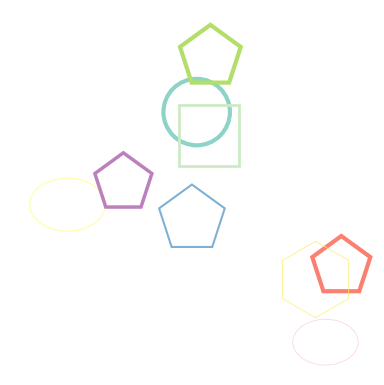[{"shape": "circle", "thickness": 3, "radius": 0.43, "center": [0.511, 0.709]}, {"shape": "oval", "thickness": 1, "radius": 0.49, "center": [0.175, 0.468]}, {"shape": "pentagon", "thickness": 3, "radius": 0.4, "center": [0.887, 0.308]}, {"shape": "pentagon", "thickness": 1.5, "radius": 0.45, "center": [0.499, 0.431]}, {"shape": "pentagon", "thickness": 3, "radius": 0.41, "center": [0.546, 0.853]}, {"shape": "oval", "thickness": 0.5, "radius": 0.42, "center": [0.845, 0.111]}, {"shape": "pentagon", "thickness": 2.5, "radius": 0.39, "center": [0.32, 0.525]}, {"shape": "square", "thickness": 2, "radius": 0.4, "center": [0.543, 0.648]}, {"shape": "hexagon", "thickness": 0.5, "radius": 0.5, "center": [0.82, 0.274]}]